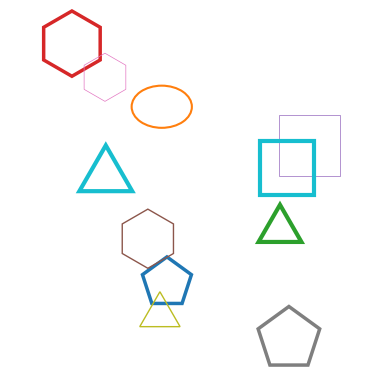[{"shape": "pentagon", "thickness": 2.5, "radius": 0.33, "center": [0.434, 0.266]}, {"shape": "oval", "thickness": 1.5, "radius": 0.39, "center": [0.42, 0.723]}, {"shape": "triangle", "thickness": 3, "radius": 0.32, "center": [0.727, 0.404]}, {"shape": "hexagon", "thickness": 2.5, "radius": 0.42, "center": [0.187, 0.887]}, {"shape": "square", "thickness": 0.5, "radius": 0.4, "center": [0.803, 0.623]}, {"shape": "hexagon", "thickness": 1, "radius": 0.38, "center": [0.384, 0.38]}, {"shape": "hexagon", "thickness": 0.5, "radius": 0.31, "center": [0.273, 0.799]}, {"shape": "pentagon", "thickness": 2.5, "radius": 0.42, "center": [0.75, 0.12]}, {"shape": "triangle", "thickness": 1, "radius": 0.3, "center": [0.415, 0.182]}, {"shape": "square", "thickness": 3, "radius": 0.35, "center": [0.746, 0.562]}, {"shape": "triangle", "thickness": 3, "radius": 0.4, "center": [0.275, 0.543]}]